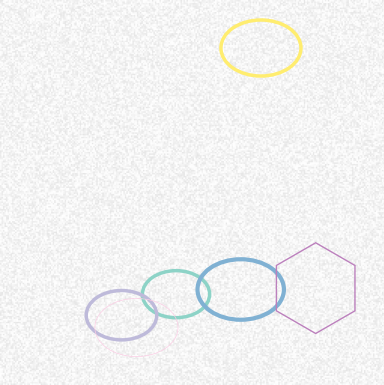[{"shape": "oval", "thickness": 2.5, "radius": 0.44, "center": [0.457, 0.236]}, {"shape": "oval", "thickness": 2.5, "radius": 0.46, "center": [0.316, 0.181]}, {"shape": "oval", "thickness": 3, "radius": 0.56, "center": [0.625, 0.248]}, {"shape": "oval", "thickness": 0.5, "radius": 0.54, "center": [0.354, 0.149]}, {"shape": "hexagon", "thickness": 1, "radius": 0.59, "center": [0.82, 0.252]}, {"shape": "oval", "thickness": 2.5, "radius": 0.52, "center": [0.678, 0.875]}]